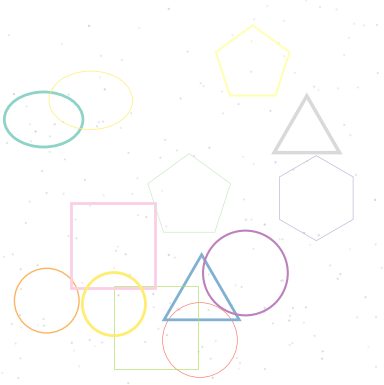[{"shape": "oval", "thickness": 2, "radius": 0.51, "center": [0.113, 0.69]}, {"shape": "pentagon", "thickness": 1.5, "radius": 0.5, "center": [0.656, 0.833]}, {"shape": "hexagon", "thickness": 0.5, "radius": 0.55, "center": [0.822, 0.485]}, {"shape": "circle", "thickness": 0.5, "radius": 0.49, "center": [0.519, 0.117]}, {"shape": "triangle", "thickness": 2, "radius": 0.56, "center": [0.524, 0.226]}, {"shape": "circle", "thickness": 1, "radius": 0.42, "center": [0.121, 0.219]}, {"shape": "square", "thickness": 0.5, "radius": 0.54, "center": [0.405, 0.149]}, {"shape": "square", "thickness": 2, "radius": 0.55, "center": [0.294, 0.362]}, {"shape": "triangle", "thickness": 2.5, "radius": 0.49, "center": [0.797, 0.653]}, {"shape": "circle", "thickness": 1.5, "radius": 0.55, "center": [0.637, 0.291]}, {"shape": "pentagon", "thickness": 0.5, "radius": 0.56, "center": [0.491, 0.488]}, {"shape": "circle", "thickness": 2, "radius": 0.41, "center": [0.296, 0.21]}, {"shape": "oval", "thickness": 0.5, "radius": 0.54, "center": [0.236, 0.74]}]